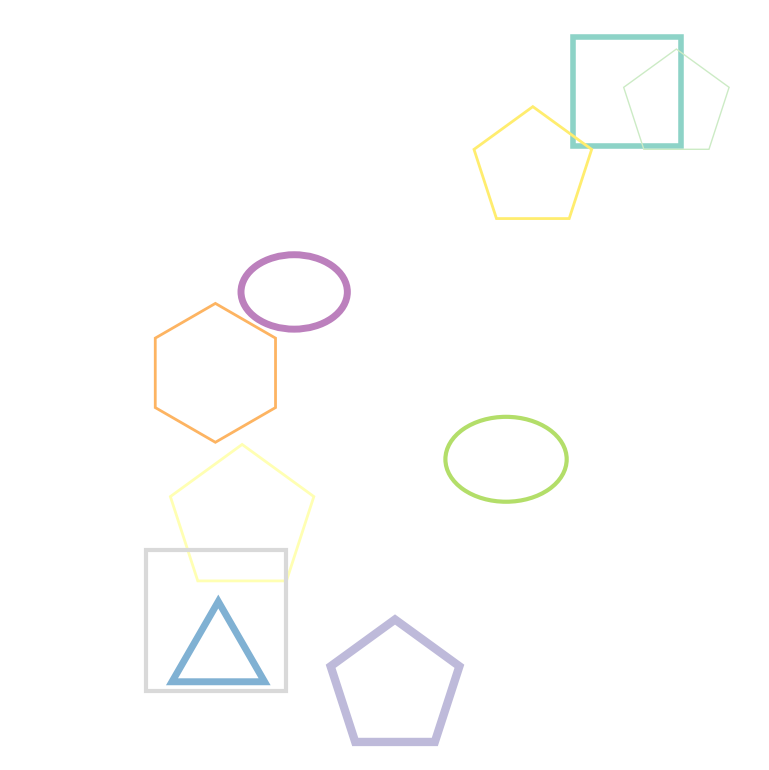[{"shape": "square", "thickness": 2, "radius": 0.35, "center": [0.814, 0.881]}, {"shape": "pentagon", "thickness": 1, "radius": 0.49, "center": [0.314, 0.325]}, {"shape": "pentagon", "thickness": 3, "radius": 0.44, "center": [0.513, 0.108]}, {"shape": "triangle", "thickness": 2.5, "radius": 0.35, "center": [0.284, 0.149]}, {"shape": "hexagon", "thickness": 1, "radius": 0.45, "center": [0.28, 0.516]}, {"shape": "oval", "thickness": 1.5, "radius": 0.39, "center": [0.657, 0.404]}, {"shape": "square", "thickness": 1.5, "radius": 0.46, "center": [0.281, 0.194]}, {"shape": "oval", "thickness": 2.5, "radius": 0.35, "center": [0.382, 0.621]}, {"shape": "pentagon", "thickness": 0.5, "radius": 0.36, "center": [0.878, 0.864]}, {"shape": "pentagon", "thickness": 1, "radius": 0.4, "center": [0.692, 0.781]}]